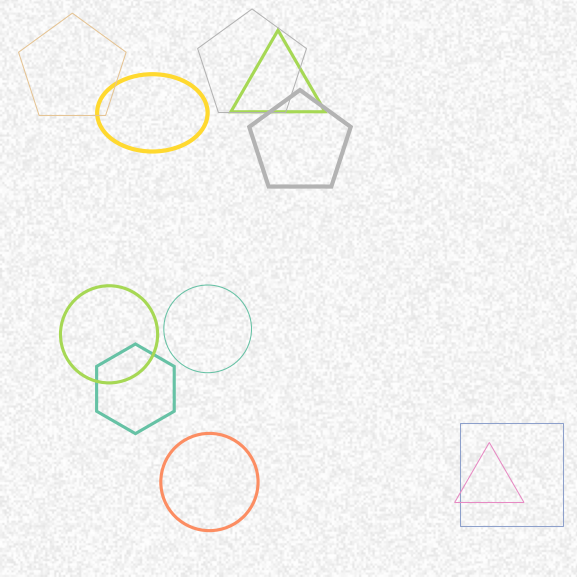[{"shape": "circle", "thickness": 0.5, "radius": 0.38, "center": [0.36, 0.43]}, {"shape": "hexagon", "thickness": 1.5, "radius": 0.39, "center": [0.234, 0.326]}, {"shape": "circle", "thickness": 1.5, "radius": 0.42, "center": [0.363, 0.164]}, {"shape": "square", "thickness": 0.5, "radius": 0.45, "center": [0.886, 0.178]}, {"shape": "triangle", "thickness": 0.5, "radius": 0.35, "center": [0.847, 0.164]}, {"shape": "circle", "thickness": 1.5, "radius": 0.42, "center": [0.189, 0.42]}, {"shape": "triangle", "thickness": 1.5, "radius": 0.47, "center": [0.481, 0.853]}, {"shape": "oval", "thickness": 2, "radius": 0.48, "center": [0.264, 0.804]}, {"shape": "pentagon", "thickness": 0.5, "radius": 0.49, "center": [0.125, 0.878]}, {"shape": "pentagon", "thickness": 2, "radius": 0.46, "center": [0.519, 0.751]}, {"shape": "pentagon", "thickness": 0.5, "radius": 0.5, "center": [0.436, 0.884]}]